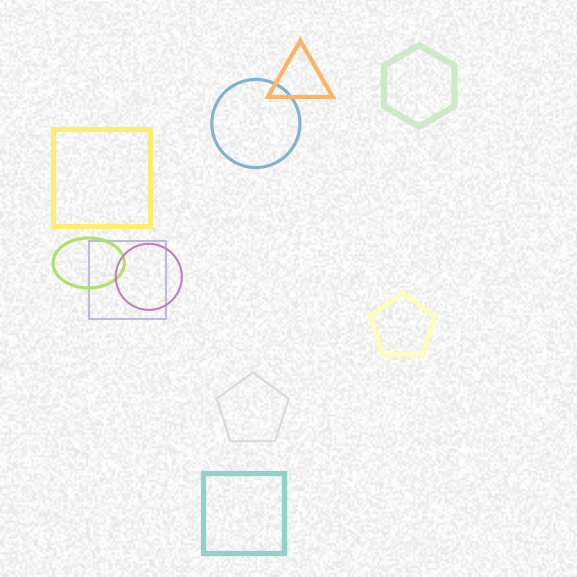[{"shape": "square", "thickness": 2.5, "radius": 0.35, "center": [0.422, 0.11]}, {"shape": "pentagon", "thickness": 2, "radius": 0.29, "center": [0.697, 0.433]}, {"shape": "square", "thickness": 1, "radius": 0.34, "center": [0.221, 0.514]}, {"shape": "circle", "thickness": 1.5, "radius": 0.38, "center": [0.443, 0.785]}, {"shape": "triangle", "thickness": 2, "radius": 0.32, "center": [0.52, 0.864]}, {"shape": "oval", "thickness": 1.5, "radius": 0.31, "center": [0.154, 0.544]}, {"shape": "pentagon", "thickness": 1, "radius": 0.33, "center": [0.438, 0.288]}, {"shape": "circle", "thickness": 1, "radius": 0.29, "center": [0.258, 0.52]}, {"shape": "hexagon", "thickness": 3, "radius": 0.35, "center": [0.726, 0.85]}, {"shape": "square", "thickness": 2.5, "radius": 0.42, "center": [0.176, 0.691]}]